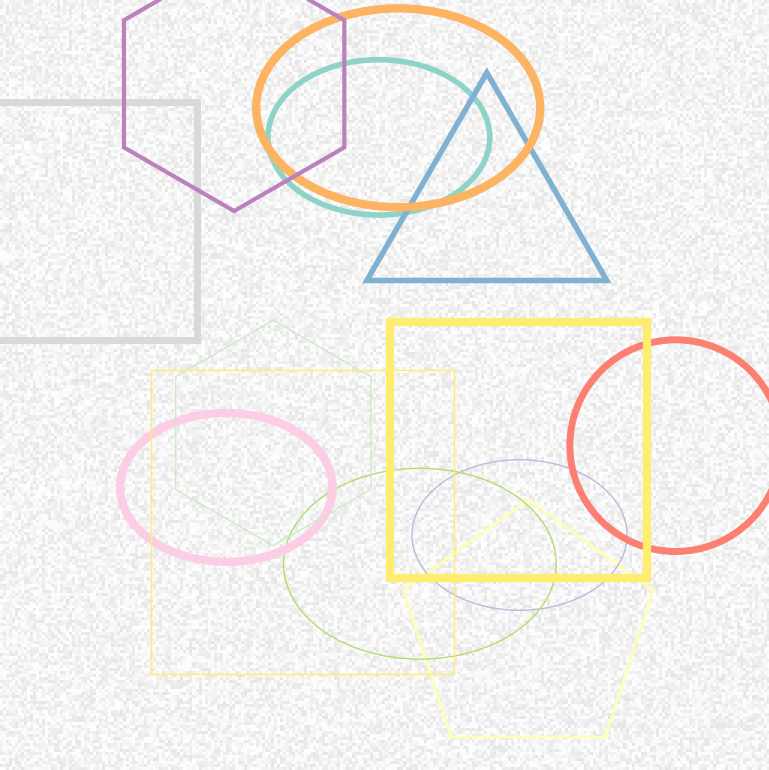[{"shape": "oval", "thickness": 2, "radius": 0.72, "center": [0.492, 0.822]}, {"shape": "pentagon", "thickness": 1, "radius": 0.85, "center": [0.686, 0.181]}, {"shape": "oval", "thickness": 0.5, "radius": 0.7, "center": [0.675, 0.305]}, {"shape": "circle", "thickness": 2.5, "radius": 0.69, "center": [0.878, 0.421]}, {"shape": "triangle", "thickness": 2, "radius": 0.9, "center": [0.632, 0.726]}, {"shape": "oval", "thickness": 3, "radius": 0.92, "center": [0.517, 0.86]}, {"shape": "oval", "thickness": 0.5, "radius": 0.89, "center": [0.545, 0.268]}, {"shape": "oval", "thickness": 3, "radius": 0.69, "center": [0.294, 0.367]}, {"shape": "square", "thickness": 2.5, "radius": 0.77, "center": [0.102, 0.713]}, {"shape": "hexagon", "thickness": 1.5, "radius": 0.83, "center": [0.304, 0.891]}, {"shape": "hexagon", "thickness": 0.5, "radius": 0.73, "center": [0.355, 0.438]}, {"shape": "square", "thickness": 0.5, "radius": 0.99, "center": [0.393, 0.322]}, {"shape": "square", "thickness": 3, "radius": 0.83, "center": [0.673, 0.416]}]